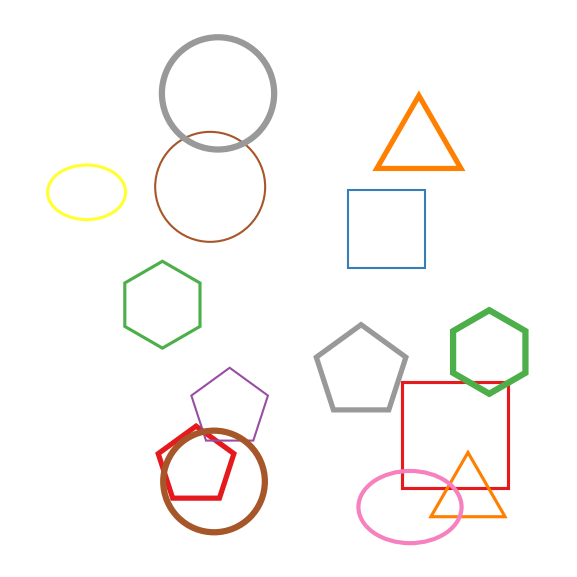[{"shape": "pentagon", "thickness": 2.5, "radius": 0.34, "center": [0.34, 0.192]}, {"shape": "square", "thickness": 1.5, "radius": 0.46, "center": [0.788, 0.246]}, {"shape": "square", "thickness": 1, "radius": 0.34, "center": [0.669, 0.602]}, {"shape": "hexagon", "thickness": 3, "radius": 0.36, "center": [0.847, 0.39]}, {"shape": "hexagon", "thickness": 1.5, "radius": 0.38, "center": [0.281, 0.472]}, {"shape": "pentagon", "thickness": 1, "radius": 0.35, "center": [0.398, 0.293]}, {"shape": "triangle", "thickness": 2.5, "radius": 0.42, "center": [0.725, 0.749]}, {"shape": "triangle", "thickness": 1.5, "radius": 0.37, "center": [0.81, 0.141]}, {"shape": "oval", "thickness": 1.5, "radius": 0.34, "center": [0.15, 0.666]}, {"shape": "circle", "thickness": 1, "radius": 0.48, "center": [0.364, 0.676]}, {"shape": "circle", "thickness": 3, "radius": 0.44, "center": [0.371, 0.165]}, {"shape": "oval", "thickness": 2, "radius": 0.45, "center": [0.71, 0.121]}, {"shape": "circle", "thickness": 3, "radius": 0.49, "center": [0.378, 0.837]}, {"shape": "pentagon", "thickness": 2.5, "radius": 0.41, "center": [0.625, 0.355]}]